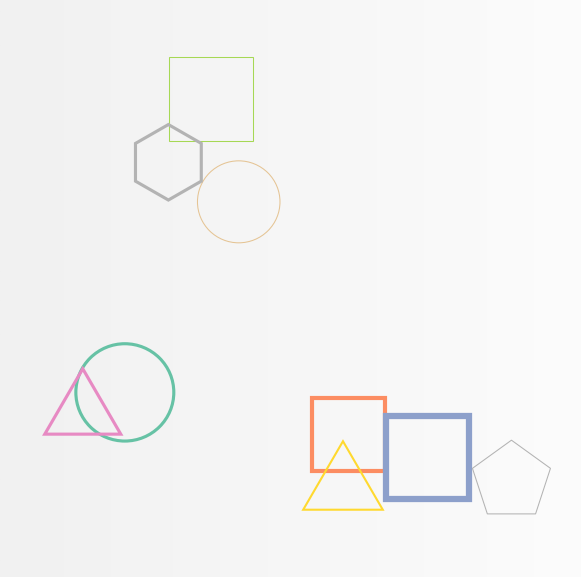[{"shape": "circle", "thickness": 1.5, "radius": 0.42, "center": [0.215, 0.32]}, {"shape": "square", "thickness": 2, "radius": 0.31, "center": [0.599, 0.247]}, {"shape": "square", "thickness": 3, "radius": 0.36, "center": [0.735, 0.207]}, {"shape": "triangle", "thickness": 1.5, "radius": 0.38, "center": [0.142, 0.285]}, {"shape": "square", "thickness": 0.5, "radius": 0.36, "center": [0.363, 0.828]}, {"shape": "triangle", "thickness": 1, "radius": 0.4, "center": [0.59, 0.156]}, {"shape": "circle", "thickness": 0.5, "radius": 0.35, "center": [0.411, 0.65]}, {"shape": "pentagon", "thickness": 0.5, "radius": 0.35, "center": [0.88, 0.166]}, {"shape": "hexagon", "thickness": 1.5, "radius": 0.33, "center": [0.29, 0.718]}]